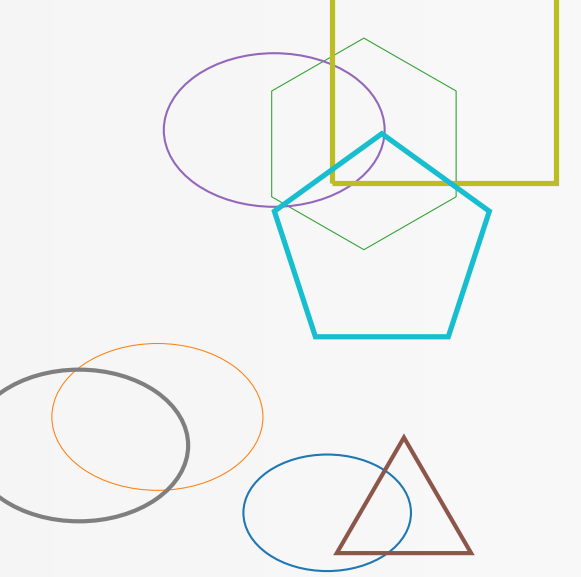[{"shape": "oval", "thickness": 1, "radius": 0.72, "center": [0.563, 0.111]}, {"shape": "oval", "thickness": 0.5, "radius": 0.91, "center": [0.271, 0.277]}, {"shape": "hexagon", "thickness": 0.5, "radius": 0.92, "center": [0.626, 0.75]}, {"shape": "oval", "thickness": 1, "radius": 0.95, "center": [0.472, 0.774]}, {"shape": "triangle", "thickness": 2, "radius": 0.67, "center": [0.695, 0.108]}, {"shape": "oval", "thickness": 2, "radius": 0.94, "center": [0.136, 0.228]}, {"shape": "square", "thickness": 2.5, "radius": 0.96, "center": [0.764, 0.876]}, {"shape": "pentagon", "thickness": 2.5, "radius": 0.97, "center": [0.657, 0.573]}]